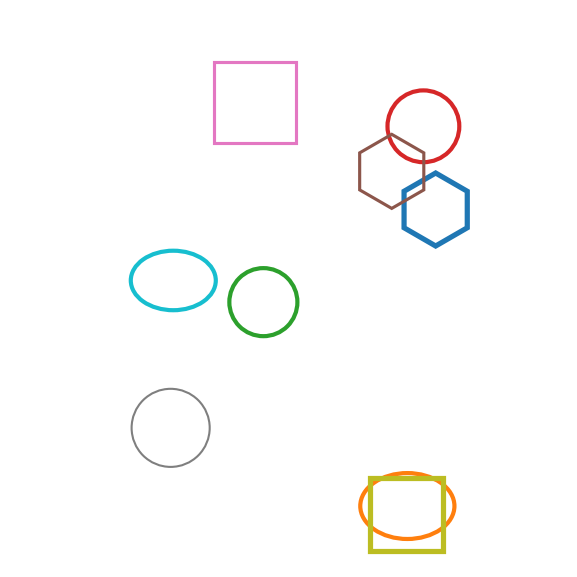[{"shape": "hexagon", "thickness": 2.5, "radius": 0.32, "center": [0.754, 0.636]}, {"shape": "oval", "thickness": 2, "radius": 0.41, "center": [0.705, 0.123]}, {"shape": "circle", "thickness": 2, "radius": 0.29, "center": [0.456, 0.476]}, {"shape": "circle", "thickness": 2, "radius": 0.31, "center": [0.733, 0.78]}, {"shape": "hexagon", "thickness": 1.5, "radius": 0.32, "center": [0.678, 0.702]}, {"shape": "square", "thickness": 1.5, "radius": 0.35, "center": [0.441, 0.821]}, {"shape": "circle", "thickness": 1, "radius": 0.34, "center": [0.296, 0.258]}, {"shape": "square", "thickness": 2.5, "radius": 0.32, "center": [0.704, 0.108]}, {"shape": "oval", "thickness": 2, "radius": 0.37, "center": [0.3, 0.513]}]